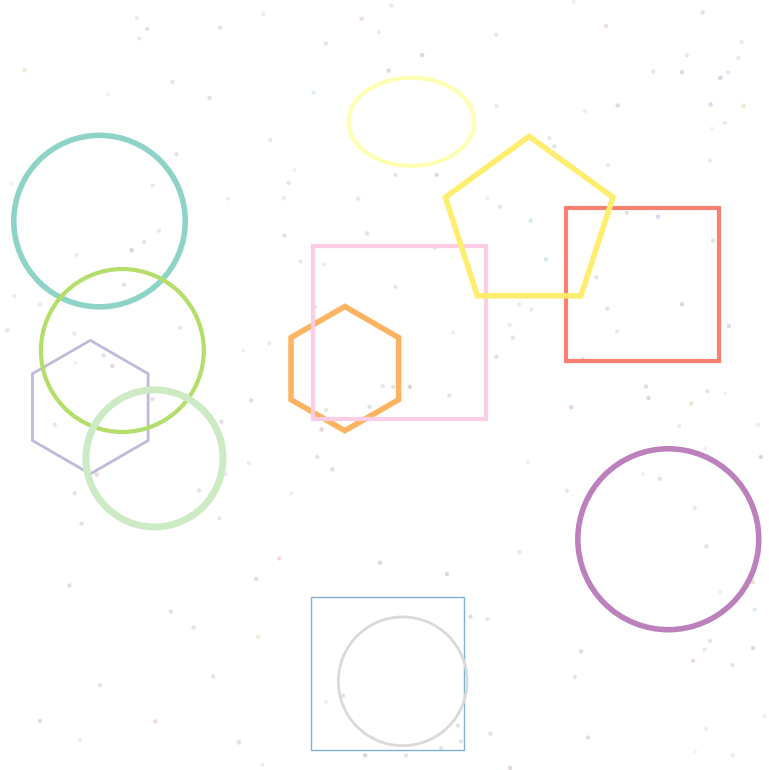[{"shape": "circle", "thickness": 2, "radius": 0.56, "center": [0.129, 0.713]}, {"shape": "oval", "thickness": 1.5, "radius": 0.41, "center": [0.534, 0.842]}, {"shape": "hexagon", "thickness": 1, "radius": 0.43, "center": [0.117, 0.471]}, {"shape": "square", "thickness": 1.5, "radius": 0.5, "center": [0.834, 0.631]}, {"shape": "square", "thickness": 0.5, "radius": 0.5, "center": [0.503, 0.126]}, {"shape": "hexagon", "thickness": 2, "radius": 0.4, "center": [0.448, 0.521]}, {"shape": "circle", "thickness": 1.5, "radius": 0.53, "center": [0.159, 0.545]}, {"shape": "square", "thickness": 1.5, "radius": 0.56, "center": [0.519, 0.568]}, {"shape": "circle", "thickness": 1, "radius": 0.42, "center": [0.523, 0.115]}, {"shape": "circle", "thickness": 2, "radius": 0.59, "center": [0.868, 0.3]}, {"shape": "circle", "thickness": 2.5, "radius": 0.45, "center": [0.201, 0.405]}, {"shape": "pentagon", "thickness": 2, "radius": 0.57, "center": [0.687, 0.708]}]